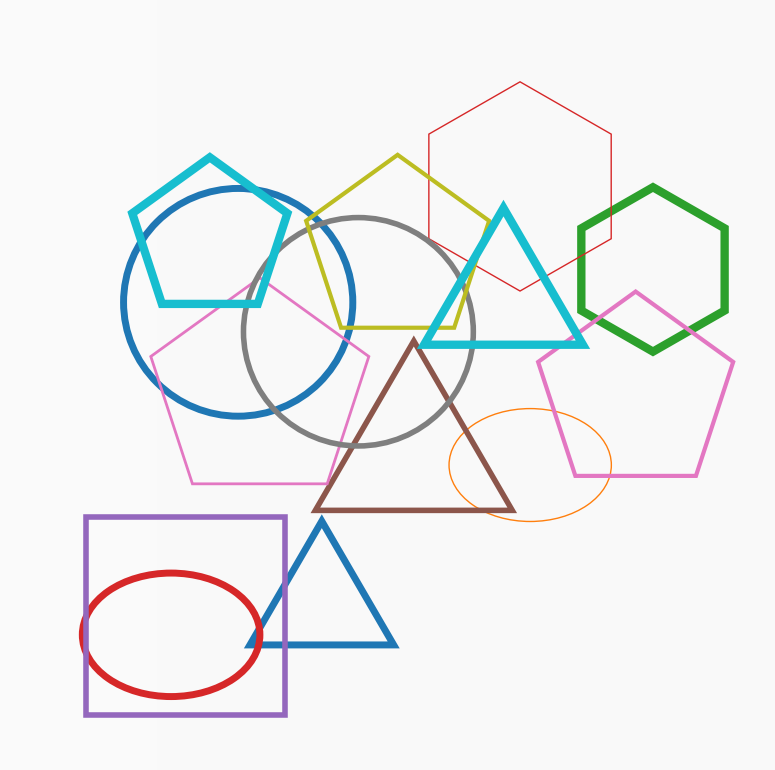[{"shape": "circle", "thickness": 2.5, "radius": 0.74, "center": [0.307, 0.607]}, {"shape": "triangle", "thickness": 2.5, "radius": 0.54, "center": [0.415, 0.216]}, {"shape": "oval", "thickness": 0.5, "radius": 0.52, "center": [0.684, 0.396]}, {"shape": "hexagon", "thickness": 3, "radius": 0.53, "center": [0.843, 0.65]}, {"shape": "oval", "thickness": 2.5, "radius": 0.57, "center": [0.221, 0.176]}, {"shape": "hexagon", "thickness": 0.5, "radius": 0.68, "center": [0.671, 0.758]}, {"shape": "square", "thickness": 2, "radius": 0.64, "center": [0.24, 0.2]}, {"shape": "triangle", "thickness": 2, "radius": 0.73, "center": [0.534, 0.411]}, {"shape": "pentagon", "thickness": 1.5, "radius": 0.66, "center": [0.82, 0.489]}, {"shape": "pentagon", "thickness": 1, "radius": 0.74, "center": [0.335, 0.491]}, {"shape": "circle", "thickness": 2, "radius": 0.74, "center": [0.462, 0.569]}, {"shape": "pentagon", "thickness": 1.5, "radius": 0.62, "center": [0.513, 0.675]}, {"shape": "pentagon", "thickness": 3, "radius": 0.53, "center": [0.271, 0.69]}, {"shape": "triangle", "thickness": 3, "radius": 0.59, "center": [0.65, 0.611]}]